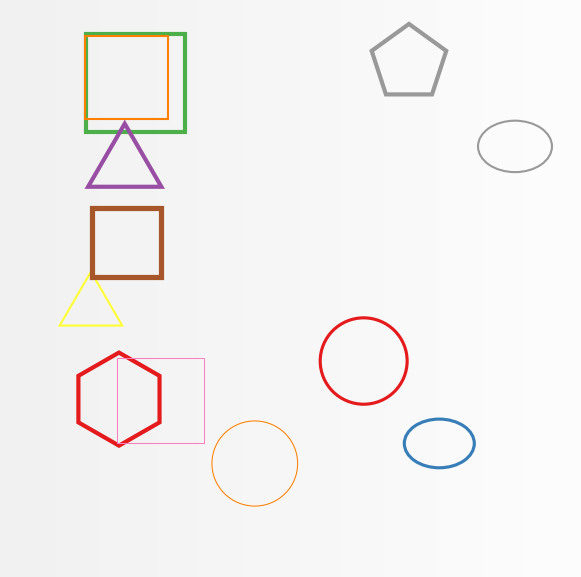[{"shape": "hexagon", "thickness": 2, "radius": 0.4, "center": [0.205, 0.308]}, {"shape": "circle", "thickness": 1.5, "radius": 0.37, "center": [0.626, 0.374]}, {"shape": "oval", "thickness": 1.5, "radius": 0.3, "center": [0.756, 0.231]}, {"shape": "square", "thickness": 2, "radius": 0.42, "center": [0.233, 0.855]}, {"shape": "triangle", "thickness": 2, "radius": 0.36, "center": [0.215, 0.712]}, {"shape": "circle", "thickness": 0.5, "radius": 0.37, "center": [0.438, 0.197]}, {"shape": "square", "thickness": 1, "radius": 0.36, "center": [0.217, 0.865]}, {"shape": "triangle", "thickness": 1, "radius": 0.31, "center": [0.156, 0.466]}, {"shape": "square", "thickness": 2.5, "radius": 0.3, "center": [0.218, 0.58]}, {"shape": "square", "thickness": 0.5, "radius": 0.37, "center": [0.276, 0.306]}, {"shape": "pentagon", "thickness": 2, "radius": 0.34, "center": [0.704, 0.89]}, {"shape": "oval", "thickness": 1, "radius": 0.32, "center": [0.886, 0.746]}]